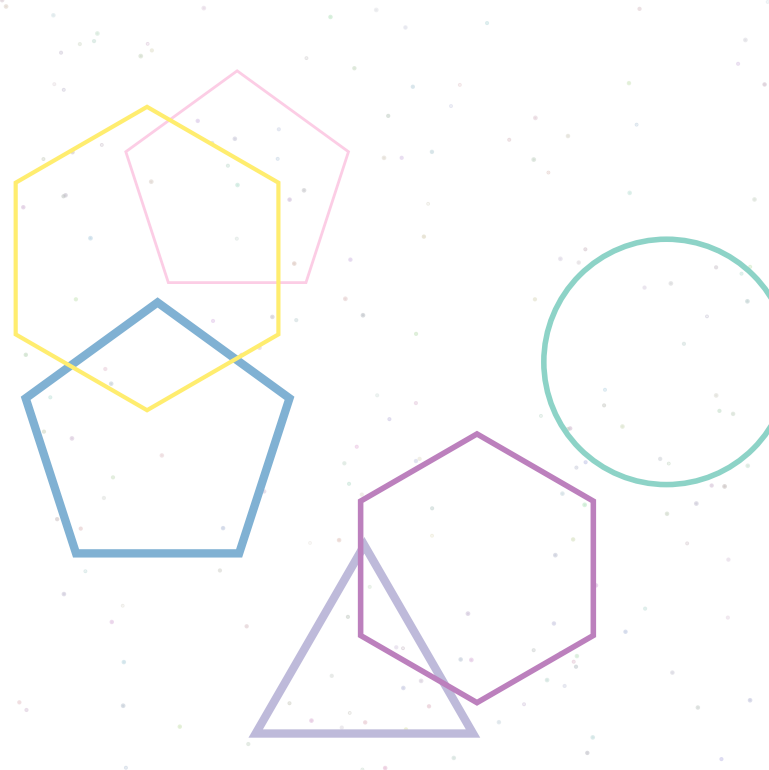[{"shape": "circle", "thickness": 2, "radius": 0.8, "center": [0.866, 0.53]}, {"shape": "triangle", "thickness": 3, "radius": 0.81, "center": [0.473, 0.129]}, {"shape": "pentagon", "thickness": 3, "radius": 0.9, "center": [0.205, 0.427]}, {"shape": "pentagon", "thickness": 1, "radius": 0.76, "center": [0.308, 0.756]}, {"shape": "hexagon", "thickness": 2, "radius": 0.87, "center": [0.619, 0.262]}, {"shape": "hexagon", "thickness": 1.5, "radius": 0.98, "center": [0.191, 0.664]}]